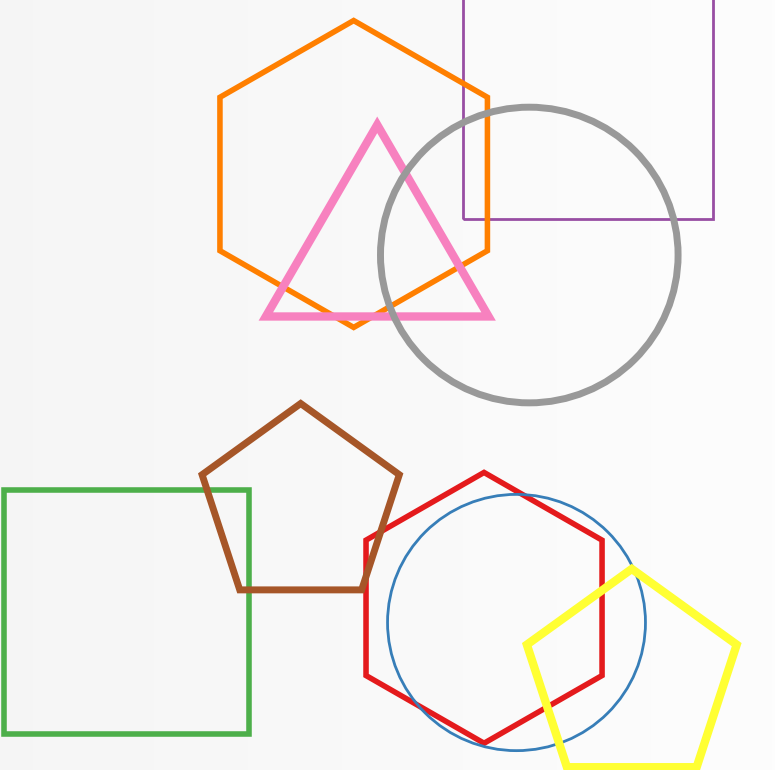[{"shape": "hexagon", "thickness": 2, "radius": 0.88, "center": [0.625, 0.211]}, {"shape": "circle", "thickness": 1, "radius": 0.83, "center": [0.666, 0.192]}, {"shape": "square", "thickness": 2, "radius": 0.79, "center": [0.163, 0.205]}, {"shape": "square", "thickness": 1, "radius": 0.81, "center": [0.758, 0.877]}, {"shape": "hexagon", "thickness": 2, "radius": 1.0, "center": [0.456, 0.774]}, {"shape": "pentagon", "thickness": 3, "radius": 0.71, "center": [0.815, 0.119]}, {"shape": "pentagon", "thickness": 2.5, "radius": 0.67, "center": [0.388, 0.342]}, {"shape": "triangle", "thickness": 3, "radius": 0.83, "center": [0.487, 0.672]}, {"shape": "circle", "thickness": 2.5, "radius": 0.96, "center": [0.683, 0.669]}]